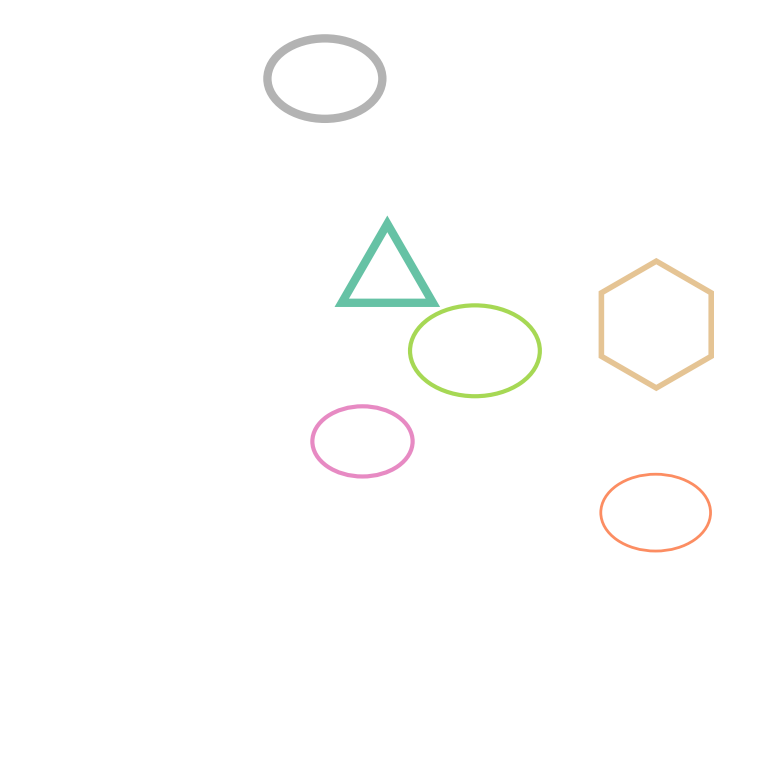[{"shape": "triangle", "thickness": 3, "radius": 0.34, "center": [0.503, 0.641]}, {"shape": "oval", "thickness": 1, "radius": 0.36, "center": [0.852, 0.334]}, {"shape": "oval", "thickness": 1.5, "radius": 0.33, "center": [0.471, 0.427]}, {"shape": "oval", "thickness": 1.5, "radius": 0.42, "center": [0.617, 0.544]}, {"shape": "hexagon", "thickness": 2, "radius": 0.41, "center": [0.852, 0.578]}, {"shape": "oval", "thickness": 3, "radius": 0.37, "center": [0.422, 0.898]}]